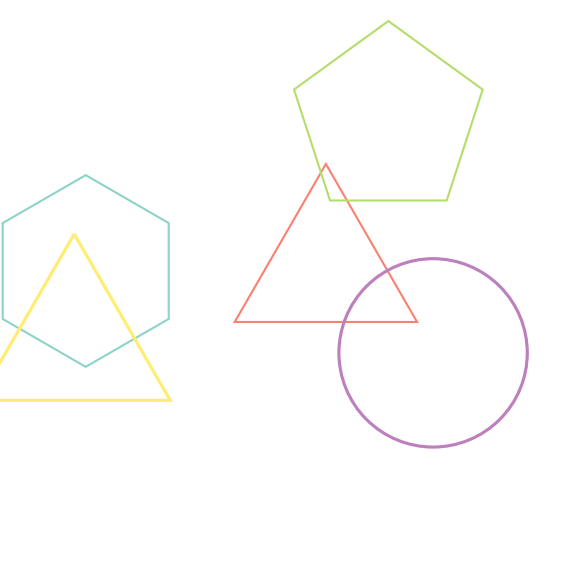[{"shape": "hexagon", "thickness": 1, "radius": 0.83, "center": [0.148, 0.53]}, {"shape": "triangle", "thickness": 1, "radius": 0.91, "center": [0.564, 0.533]}, {"shape": "pentagon", "thickness": 1, "radius": 0.86, "center": [0.672, 0.791]}, {"shape": "circle", "thickness": 1.5, "radius": 0.82, "center": [0.75, 0.388]}, {"shape": "triangle", "thickness": 1.5, "radius": 0.96, "center": [0.129, 0.402]}]